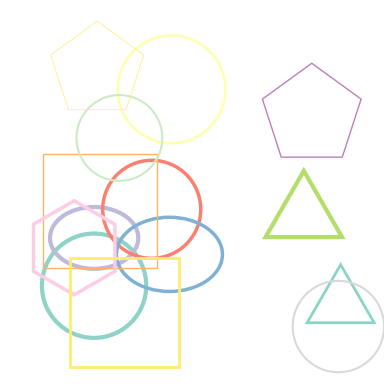[{"shape": "triangle", "thickness": 2, "radius": 0.5, "center": [0.885, 0.212]}, {"shape": "circle", "thickness": 3, "radius": 0.68, "center": [0.244, 0.258]}, {"shape": "circle", "thickness": 2, "radius": 0.7, "center": [0.445, 0.768]}, {"shape": "oval", "thickness": 3, "radius": 0.57, "center": [0.245, 0.382]}, {"shape": "circle", "thickness": 2.5, "radius": 0.64, "center": [0.394, 0.456]}, {"shape": "oval", "thickness": 2.5, "radius": 0.69, "center": [0.44, 0.339]}, {"shape": "square", "thickness": 1, "radius": 0.74, "center": [0.26, 0.452]}, {"shape": "triangle", "thickness": 3, "radius": 0.57, "center": [0.789, 0.442]}, {"shape": "hexagon", "thickness": 2.5, "radius": 0.61, "center": [0.193, 0.356]}, {"shape": "circle", "thickness": 1.5, "radius": 0.59, "center": [0.879, 0.152]}, {"shape": "pentagon", "thickness": 1, "radius": 0.67, "center": [0.81, 0.701]}, {"shape": "circle", "thickness": 1.5, "radius": 0.56, "center": [0.31, 0.642]}, {"shape": "pentagon", "thickness": 0.5, "radius": 0.64, "center": [0.253, 0.818]}, {"shape": "square", "thickness": 2, "radius": 0.71, "center": [0.324, 0.188]}]